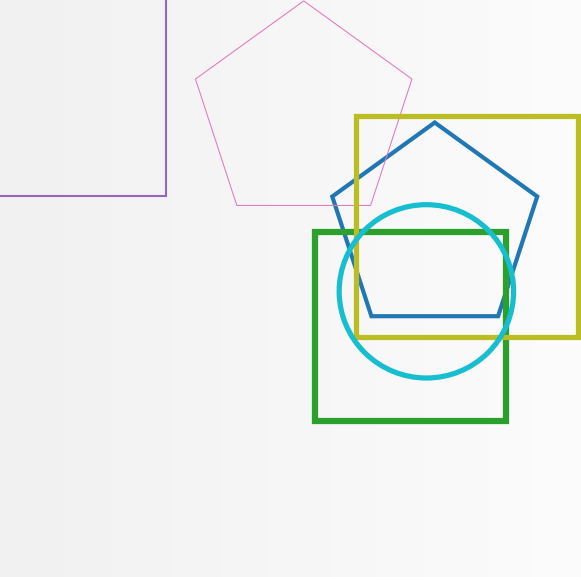[{"shape": "pentagon", "thickness": 2, "radius": 0.93, "center": [0.748, 0.602]}, {"shape": "square", "thickness": 3, "radius": 0.82, "center": [0.707, 0.434]}, {"shape": "square", "thickness": 1, "radius": 0.88, "center": [0.11, 0.836]}, {"shape": "pentagon", "thickness": 0.5, "radius": 0.98, "center": [0.523, 0.802]}, {"shape": "square", "thickness": 2.5, "radius": 0.96, "center": [0.804, 0.607]}, {"shape": "circle", "thickness": 2.5, "radius": 0.75, "center": [0.734, 0.495]}]